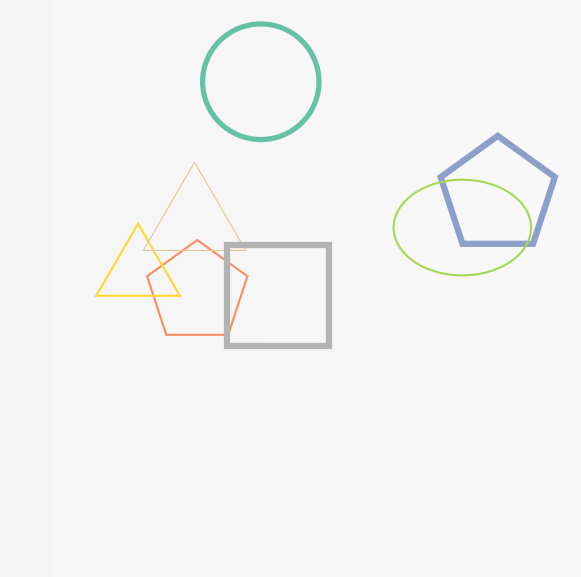[{"shape": "circle", "thickness": 2.5, "radius": 0.5, "center": [0.449, 0.858]}, {"shape": "pentagon", "thickness": 1, "radius": 0.45, "center": [0.339, 0.493]}, {"shape": "pentagon", "thickness": 3, "radius": 0.52, "center": [0.856, 0.661]}, {"shape": "oval", "thickness": 1, "radius": 0.59, "center": [0.795, 0.605]}, {"shape": "triangle", "thickness": 1, "radius": 0.42, "center": [0.237, 0.529]}, {"shape": "triangle", "thickness": 0.5, "radius": 0.51, "center": [0.335, 0.616]}, {"shape": "square", "thickness": 3, "radius": 0.44, "center": [0.478, 0.488]}]